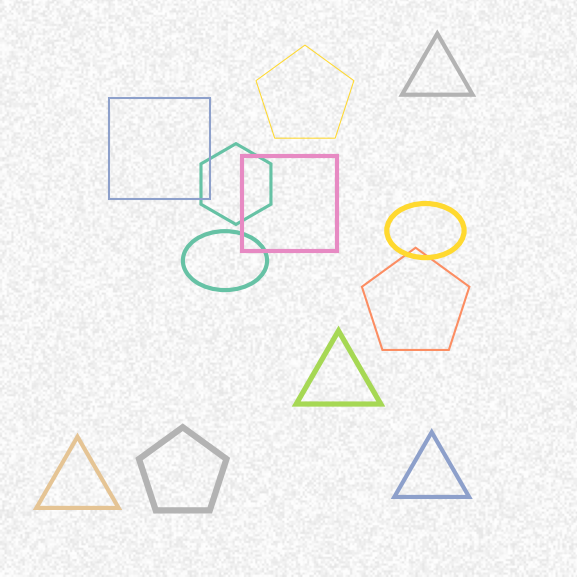[{"shape": "oval", "thickness": 2, "radius": 0.36, "center": [0.39, 0.548]}, {"shape": "hexagon", "thickness": 1.5, "radius": 0.35, "center": [0.409, 0.68]}, {"shape": "pentagon", "thickness": 1, "radius": 0.49, "center": [0.72, 0.472]}, {"shape": "square", "thickness": 1, "radius": 0.44, "center": [0.276, 0.742]}, {"shape": "triangle", "thickness": 2, "radius": 0.37, "center": [0.748, 0.176]}, {"shape": "square", "thickness": 2, "radius": 0.41, "center": [0.501, 0.646]}, {"shape": "triangle", "thickness": 2.5, "radius": 0.42, "center": [0.586, 0.342]}, {"shape": "oval", "thickness": 2.5, "radius": 0.33, "center": [0.737, 0.6]}, {"shape": "pentagon", "thickness": 0.5, "radius": 0.45, "center": [0.528, 0.832]}, {"shape": "triangle", "thickness": 2, "radius": 0.41, "center": [0.134, 0.161]}, {"shape": "pentagon", "thickness": 3, "radius": 0.4, "center": [0.316, 0.18]}, {"shape": "triangle", "thickness": 2, "radius": 0.35, "center": [0.757, 0.87]}]